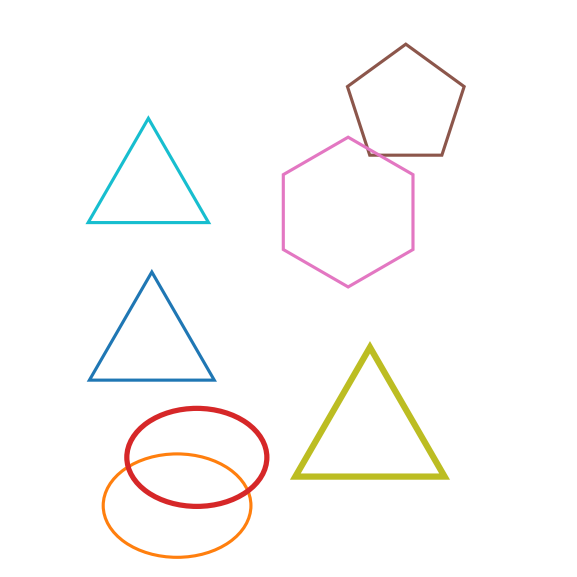[{"shape": "triangle", "thickness": 1.5, "radius": 0.62, "center": [0.263, 0.403]}, {"shape": "oval", "thickness": 1.5, "radius": 0.64, "center": [0.307, 0.124]}, {"shape": "oval", "thickness": 2.5, "radius": 0.61, "center": [0.341, 0.207]}, {"shape": "pentagon", "thickness": 1.5, "radius": 0.53, "center": [0.703, 0.816]}, {"shape": "hexagon", "thickness": 1.5, "radius": 0.65, "center": [0.603, 0.632]}, {"shape": "triangle", "thickness": 3, "radius": 0.75, "center": [0.641, 0.248]}, {"shape": "triangle", "thickness": 1.5, "radius": 0.6, "center": [0.257, 0.674]}]